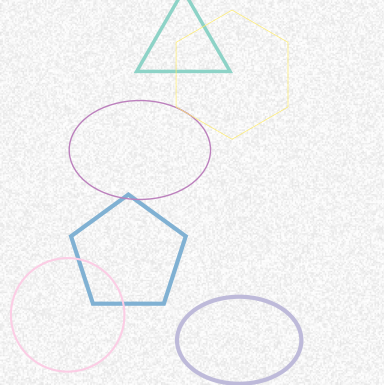[{"shape": "triangle", "thickness": 2.5, "radius": 0.7, "center": [0.476, 0.885]}, {"shape": "oval", "thickness": 3, "radius": 0.81, "center": [0.621, 0.116]}, {"shape": "pentagon", "thickness": 3, "radius": 0.78, "center": [0.333, 0.338]}, {"shape": "circle", "thickness": 1.5, "radius": 0.74, "center": [0.176, 0.182]}, {"shape": "oval", "thickness": 1, "radius": 0.92, "center": [0.363, 0.61]}, {"shape": "hexagon", "thickness": 0.5, "radius": 0.84, "center": [0.603, 0.806]}]